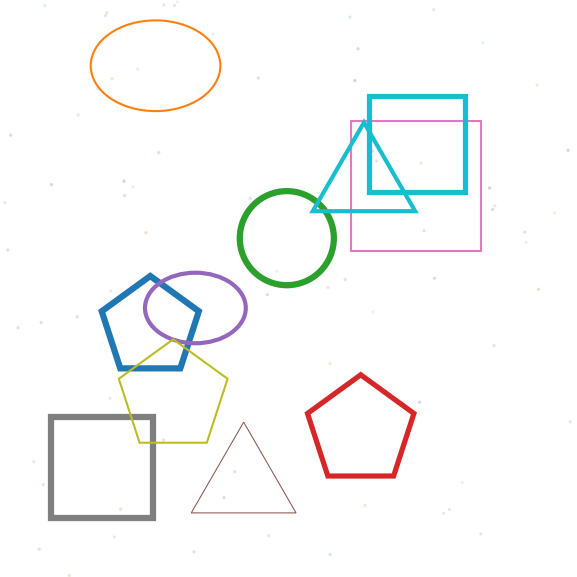[{"shape": "pentagon", "thickness": 3, "radius": 0.44, "center": [0.26, 0.433]}, {"shape": "oval", "thickness": 1, "radius": 0.56, "center": [0.269, 0.885]}, {"shape": "circle", "thickness": 3, "radius": 0.41, "center": [0.497, 0.587]}, {"shape": "pentagon", "thickness": 2.5, "radius": 0.48, "center": [0.625, 0.253]}, {"shape": "oval", "thickness": 2, "radius": 0.44, "center": [0.338, 0.466]}, {"shape": "triangle", "thickness": 0.5, "radius": 0.52, "center": [0.422, 0.163]}, {"shape": "square", "thickness": 1, "radius": 0.56, "center": [0.72, 0.677]}, {"shape": "square", "thickness": 3, "radius": 0.44, "center": [0.177, 0.19]}, {"shape": "pentagon", "thickness": 1, "radius": 0.49, "center": [0.3, 0.313]}, {"shape": "square", "thickness": 2.5, "radius": 0.42, "center": [0.722, 0.75]}, {"shape": "triangle", "thickness": 2, "radius": 0.51, "center": [0.63, 0.685]}]